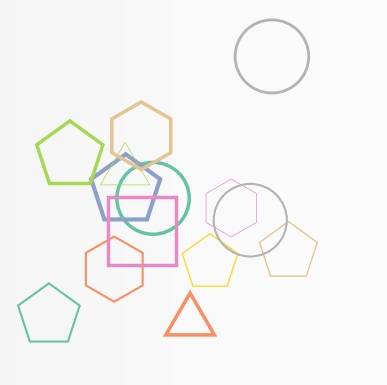[{"shape": "circle", "thickness": 2.5, "radius": 0.47, "center": [0.395, 0.485]}, {"shape": "pentagon", "thickness": 1.5, "radius": 0.42, "center": [0.126, 0.18]}, {"shape": "hexagon", "thickness": 1.5, "radius": 0.42, "center": [0.295, 0.301]}, {"shape": "triangle", "thickness": 2.5, "radius": 0.36, "center": [0.491, 0.166]}, {"shape": "pentagon", "thickness": 3, "radius": 0.47, "center": [0.324, 0.506]}, {"shape": "hexagon", "thickness": 0.5, "radius": 0.38, "center": [0.597, 0.46]}, {"shape": "square", "thickness": 2.5, "radius": 0.44, "center": [0.367, 0.401]}, {"shape": "triangle", "thickness": 0.5, "radius": 0.37, "center": [0.323, 0.557]}, {"shape": "pentagon", "thickness": 2.5, "radius": 0.45, "center": [0.18, 0.596]}, {"shape": "pentagon", "thickness": 1, "radius": 0.38, "center": [0.542, 0.318]}, {"shape": "pentagon", "thickness": 1, "radius": 0.39, "center": [0.744, 0.346]}, {"shape": "hexagon", "thickness": 2.5, "radius": 0.44, "center": [0.365, 0.647]}, {"shape": "circle", "thickness": 2, "radius": 0.47, "center": [0.702, 0.853]}, {"shape": "circle", "thickness": 1.5, "radius": 0.47, "center": [0.646, 0.428]}]